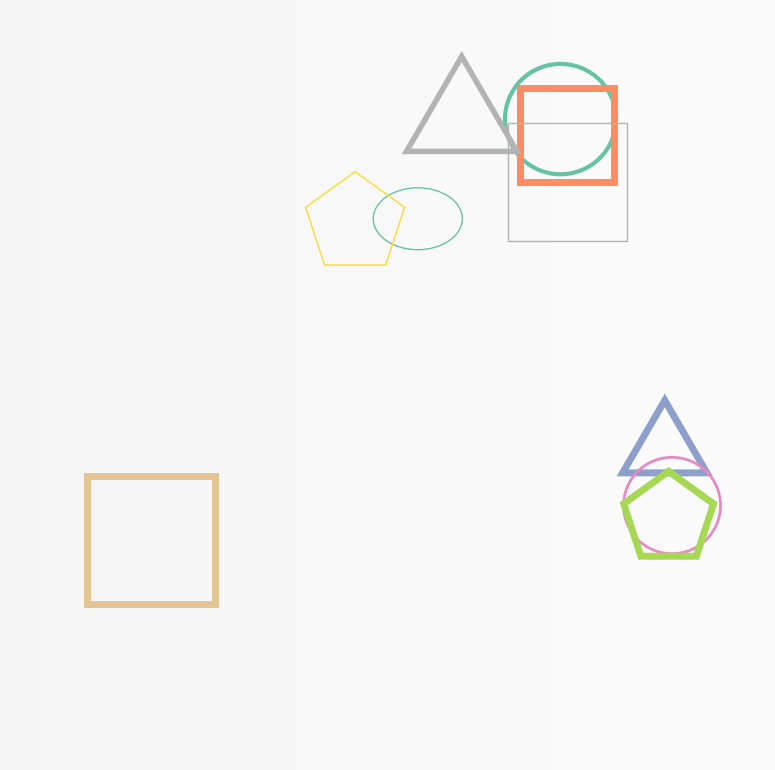[{"shape": "circle", "thickness": 1.5, "radius": 0.36, "center": [0.723, 0.845]}, {"shape": "oval", "thickness": 0.5, "radius": 0.29, "center": [0.539, 0.716]}, {"shape": "square", "thickness": 2.5, "radius": 0.3, "center": [0.732, 0.824]}, {"shape": "triangle", "thickness": 2.5, "radius": 0.31, "center": [0.858, 0.417]}, {"shape": "circle", "thickness": 1, "radius": 0.31, "center": [0.867, 0.344]}, {"shape": "pentagon", "thickness": 2.5, "radius": 0.3, "center": [0.863, 0.327]}, {"shape": "pentagon", "thickness": 0.5, "radius": 0.34, "center": [0.458, 0.71]}, {"shape": "square", "thickness": 2.5, "radius": 0.41, "center": [0.195, 0.299]}, {"shape": "triangle", "thickness": 2, "radius": 0.41, "center": [0.596, 0.845]}, {"shape": "square", "thickness": 0.5, "radius": 0.39, "center": [0.733, 0.764]}]